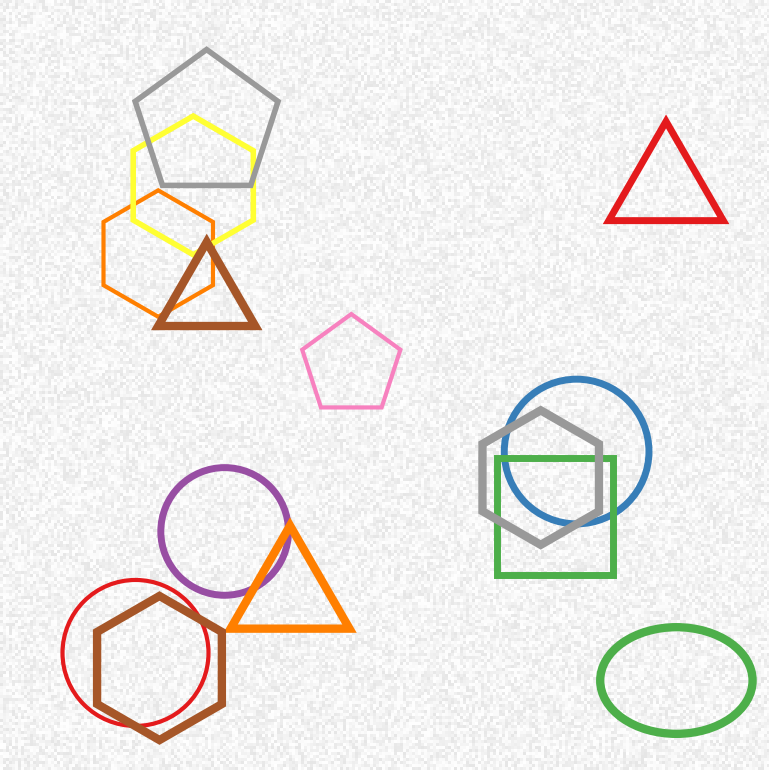[{"shape": "triangle", "thickness": 2.5, "radius": 0.43, "center": [0.865, 0.756]}, {"shape": "circle", "thickness": 1.5, "radius": 0.47, "center": [0.176, 0.152]}, {"shape": "circle", "thickness": 2.5, "radius": 0.47, "center": [0.749, 0.414]}, {"shape": "square", "thickness": 2.5, "radius": 0.38, "center": [0.721, 0.329]}, {"shape": "oval", "thickness": 3, "radius": 0.49, "center": [0.878, 0.116]}, {"shape": "circle", "thickness": 2.5, "radius": 0.41, "center": [0.292, 0.31]}, {"shape": "triangle", "thickness": 3, "radius": 0.45, "center": [0.377, 0.228]}, {"shape": "hexagon", "thickness": 1.5, "radius": 0.41, "center": [0.206, 0.671]}, {"shape": "hexagon", "thickness": 2, "radius": 0.45, "center": [0.251, 0.759]}, {"shape": "hexagon", "thickness": 3, "radius": 0.47, "center": [0.207, 0.132]}, {"shape": "triangle", "thickness": 3, "radius": 0.36, "center": [0.269, 0.613]}, {"shape": "pentagon", "thickness": 1.5, "radius": 0.34, "center": [0.456, 0.525]}, {"shape": "hexagon", "thickness": 3, "radius": 0.44, "center": [0.702, 0.38]}, {"shape": "pentagon", "thickness": 2, "radius": 0.49, "center": [0.268, 0.838]}]